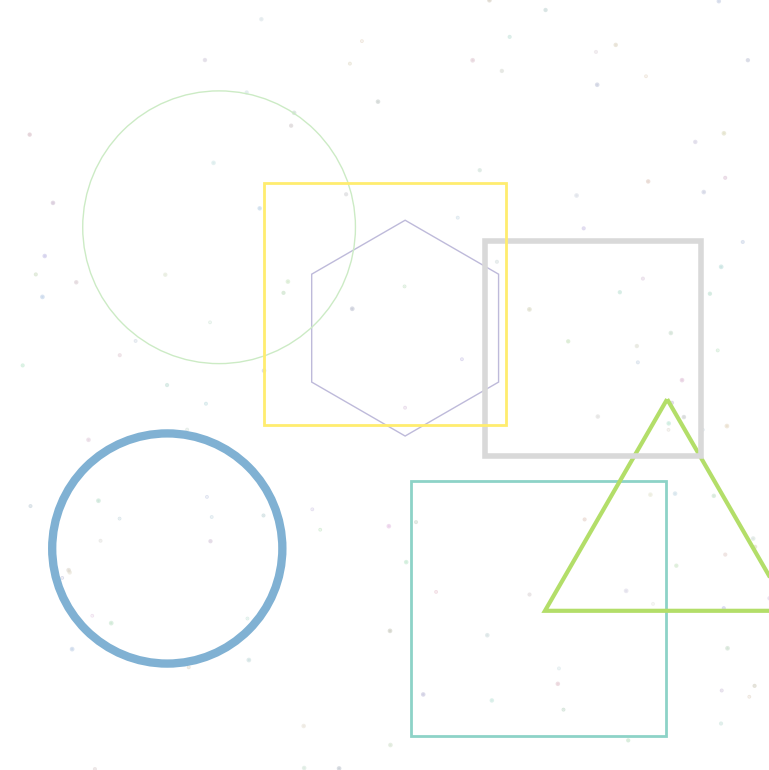[{"shape": "square", "thickness": 1, "radius": 0.83, "center": [0.699, 0.21]}, {"shape": "hexagon", "thickness": 0.5, "radius": 0.7, "center": [0.526, 0.574]}, {"shape": "circle", "thickness": 3, "radius": 0.75, "center": [0.217, 0.288]}, {"shape": "triangle", "thickness": 1.5, "radius": 0.92, "center": [0.866, 0.298]}, {"shape": "square", "thickness": 2, "radius": 0.7, "center": [0.77, 0.547]}, {"shape": "circle", "thickness": 0.5, "radius": 0.89, "center": [0.285, 0.705]}, {"shape": "square", "thickness": 1, "radius": 0.79, "center": [0.5, 0.605]}]